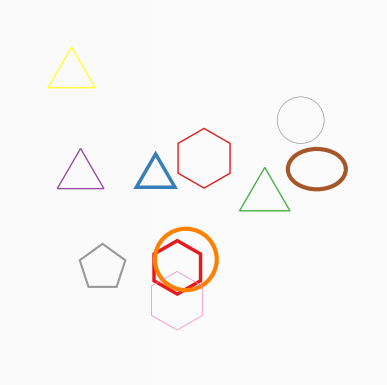[{"shape": "hexagon", "thickness": 2.5, "radius": 0.35, "center": [0.457, 0.306]}, {"shape": "hexagon", "thickness": 1, "radius": 0.39, "center": [0.527, 0.589]}, {"shape": "triangle", "thickness": 2.5, "radius": 0.29, "center": [0.402, 0.542]}, {"shape": "triangle", "thickness": 1, "radius": 0.38, "center": [0.683, 0.49]}, {"shape": "triangle", "thickness": 1, "radius": 0.35, "center": [0.208, 0.545]}, {"shape": "circle", "thickness": 3, "radius": 0.4, "center": [0.48, 0.326]}, {"shape": "triangle", "thickness": 1, "radius": 0.35, "center": [0.185, 0.807]}, {"shape": "oval", "thickness": 3, "radius": 0.37, "center": [0.818, 0.561]}, {"shape": "hexagon", "thickness": 0.5, "radius": 0.38, "center": [0.457, 0.219]}, {"shape": "pentagon", "thickness": 1.5, "radius": 0.31, "center": [0.265, 0.305]}, {"shape": "circle", "thickness": 0.5, "radius": 0.3, "center": [0.776, 0.688]}]